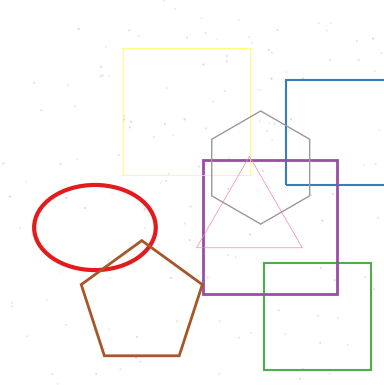[{"shape": "oval", "thickness": 3, "radius": 0.79, "center": [0.247, 0.409]}, {"shape": "square", "thickness": 1.5, "radius": 0.68, "center": [0.88, 0.657]}, {"shape": "square", "thickness": 1.5, "radius": 0.69, "center": [0.824, 0.177]}, {"shape": "square", "thickness": 2, "radius": 0.87, "center": [0.701, 0.41]}, {"shape": "square", "thickness": 0.5, "radius": 0.83, "center": [0.484, 0.711]}, {"shape": "pentagon", "thickness": 2, "radius": 0.83, "center": [0.368, 0.21]}, {"shape": "triangle", "thickness": 0.5, "radius": 0.79, "center": [0.648, 0.436]}, {"shape": "hexagon", "thickness": 1, "radius": 0.73, "center": [0.677, 0.565]}]